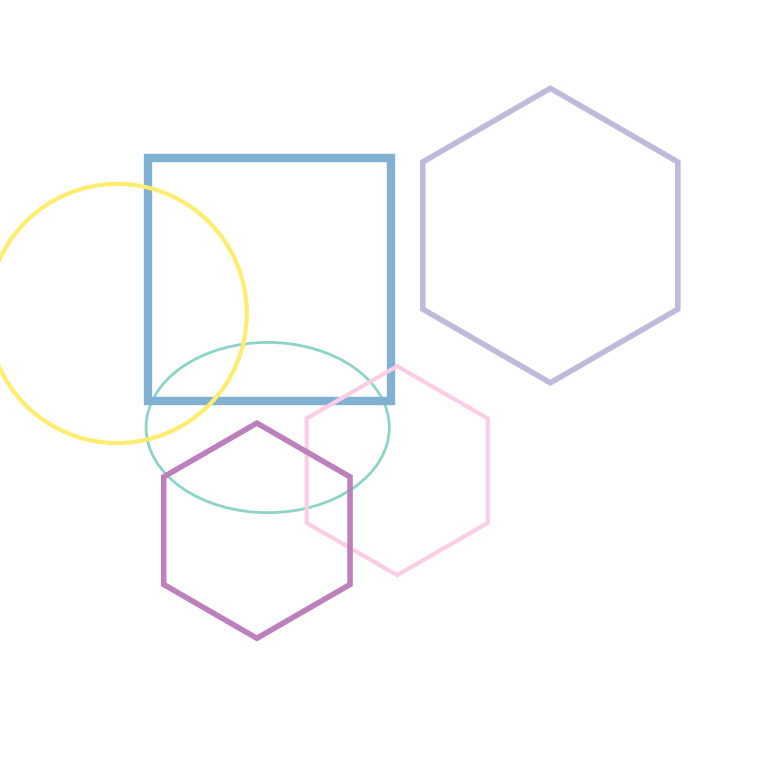[{"shape": "oval", "thickness": 1, "radius": 0.79, "center": [0.348, 0.445]}, {"shape": "hexagon", "thickness": 2, "radius": 0.96, "center": [0.715, 0.694]}, {"shape": "square", "thickness": 3, "radius": 0.79, "center": [0.35, 0.637]}, {"shape": "hexagon", "thickness": 1.5, "radius": 0.68, "center": [0.516, 0.389]}, {"shape": "hexagon", "thickness": 2, "radius": 0.7, "center": [0.334, 0.311]}, {"shape": "circle", "thickness": 1.5, "radius": 0.84, "center": [0.152, 0.593]}]